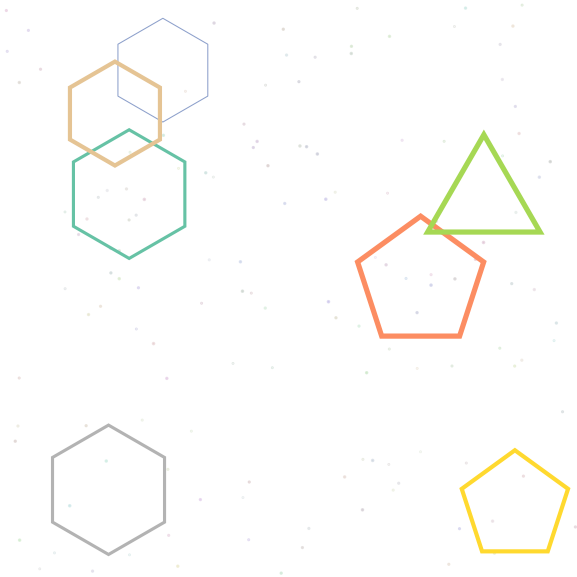[{"shape": "hexagon", "thickness": 1.5, "radius": 0.56, "center": [0.224, 0.663]}, {"shape": "pentagon", "thickness": 2.5, "radius": 0.57, "center": [0.728, 0.51]}, {"shape": "hexagon", "thickness": 0.5, "radius": 0.45, "center": [0.282, 0.878]}, {"shape": "triangle", "thickness": 2.5, "radius": 0.56, "center": [0.838, 0.653]}, {"shape": "pentagon", "thickness": 2, "radius": 0.48, "center": [0.892, 0.123]}, {"shape": "hexagon", "thickness": 2, "radius": 0.45, "center": [0.199, 0.802]}, {"shape": "hexagon", "thickness": 1.5, "radius": 0.56, "center": [0.188, 0.151]}]